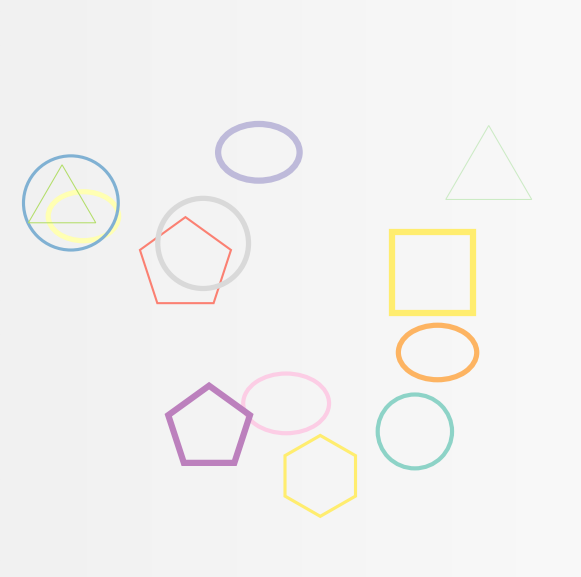[{"shape": "circle", "thickness": 2, "radius": 0.32, "center": [0.714, 0.252]}, {"shape": "oval", "thickness": 2.5, "radius": 0.3, "center": [0.143, 0.625]}, {"shape": "oval", "thickness": 3, "radius": 0.35, "center": [0.445, 0.735]}, {"shape": "pentagon", "thickness": 1, "radius": 0.41, "center": [0.319, 0.541]}, {"shape": "circle", "thickness": 1.5, "radius": 0.41, "center": [0.122, 0.648]}, {"shape": "oval", "thickness": 2.5, "radius": 0.34, "center": [0.753, 0.389]}, {"shape": "triangle", "thickness": 0.5, "radius": 0.33, "center": [0.107, 0.647]}, {"shape": "oval", "thickness": 2, "radius": 0.37, "center": [0.492, 0.301]}, {"shape": "circle", "thickness": 2.5, "radius": 0.39, "center": [0.35, 0.578]}, {"shape": "pentagon", "thickness": 3, "radius": 0.37, "center": [0.36, 0.257]}, {"shape": "triangle", "thickness": 0.5, "radius": 0.43, "center": [0.841, 0.696]}, {"shape": "square", "thickness": 3, "radius": 0.35, "center": [0.744, 0.528]}, {"shape": "hexagon", "thickness": 1.5, "radius": 0.35, "center": [0.551, 0.175]}]